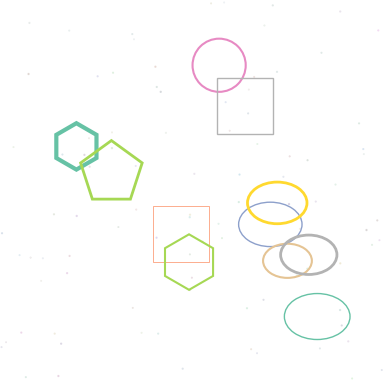[{"shape": "oval", "thickness": 1, "radius": 0.43, "center": [0.824, 0.178]}, {"shape": "hexagon", "thickness": 3, "radius": 0.3, "center": [0.198, 0.62]}, {"shape": "square", "thickness": 0.5, "radius": 0.36, "center": [0.47, 0.392]}, {"shape": "oval", "thickness": 1, "radius": 0.41, "center": [0.702, 0.417]}, {"shape": "circle", "thickness": 1.5, "radius": 0.35, "center": [0.569, 0.831]}, {"shape": "hexagon", "thickness": 1.5, "radius": 0.36, "center": [0.491, 0.319]}, {"shape": "pentagon", "thickness": 2, "radius": 0.42, "center": [0.289, 0.551]}, {"shape": "oval", "thickness": 2, "radius": 0.39, "center": [0.72, 0.473]}, {"shape": "oval", "thickness": 1.5, "radius": 0.32, "center": [0.747, 0.323]}, {"shape": "square", "thickness": 1, "radius": 0.36, "center": [0.636, 0.725]}, {"shape": "oval", "thickness": 2, "radius": 0.37, "center": [0.802, 0.338]}]